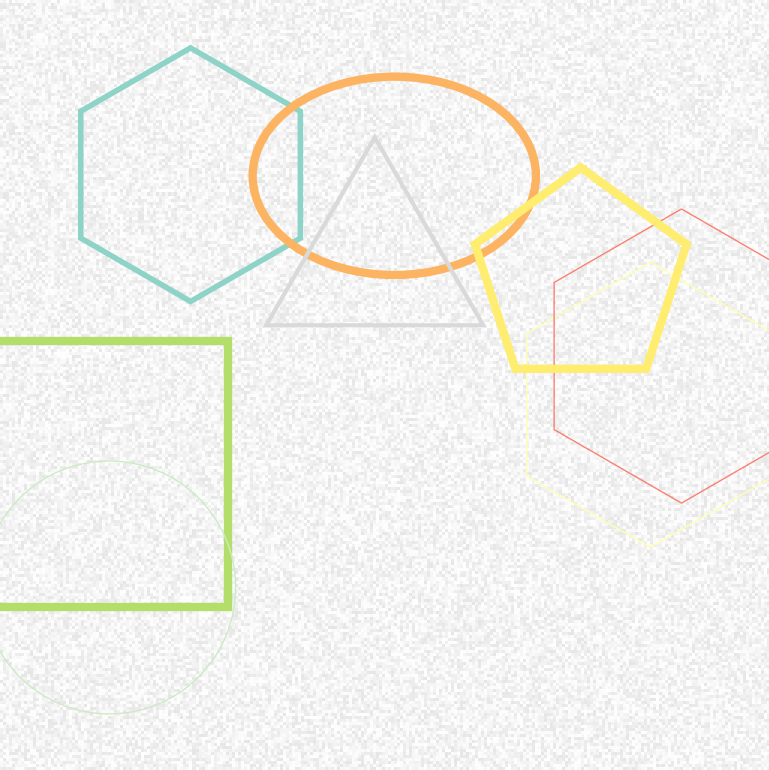[{"shape": "hexagon", "thickness": 2, "radius": 0.82, "center": [0.247, 0.773]}, {"shape": "hexagon", "thickness": 0.5, "radius": 0.93, "center": [0.845, 0.474]}, {"shape": "hexagon", "thickness": 0.5, "radius": 0.95, "center": [0.885, 0.538]}, {"shape": "oval", "thickness": 3, "radius": 0.92, "center": [0.512, 0.772]}, {"shape": "square", "thickness": 3, "radius": 0.86, "center": [0.124, 0.384]}, {"shape": "triangle", "thickness": 1.5, "radius": 0.81, "center": [0.487, 0.659]}, {"shape": "circle", "thickness": 0.5, "radius": 0.82, "center": [0.142, 0.237]}, {"shape": "pentagon", "thickness": 3, "radius": 0.72, "center": [0.754, 0.638]}]